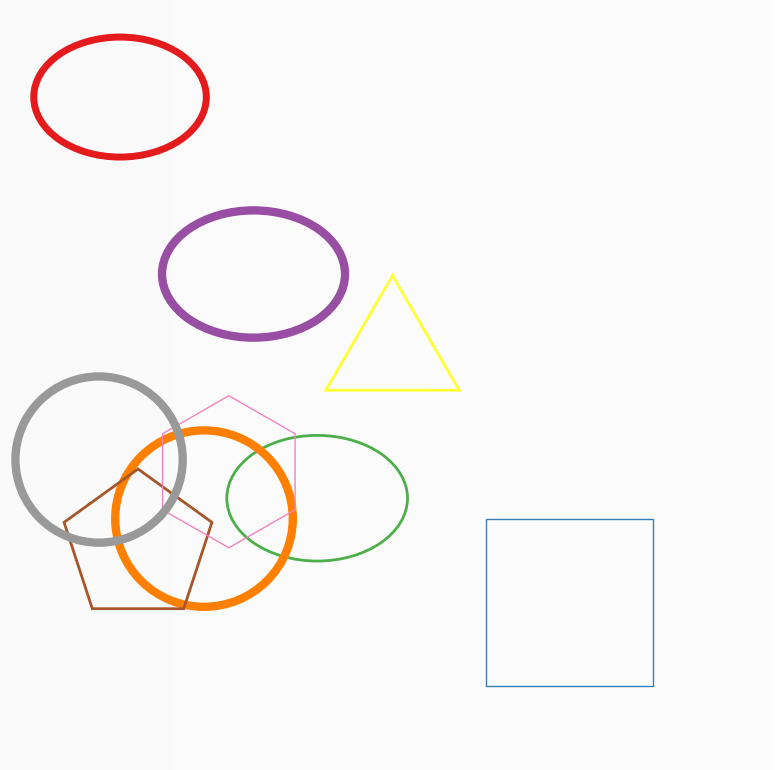[{"shape": "oval", "thickness": 2.5, "radius": 0.56, "center": [0.155, 0.874]}, {"shape": "square", "thickness": 0.5, "radius": 0.54, "center": [0.734, 0.218]}, {"shape": "oval", "thickness": 1, "radius": 0.58, "center": [0.409, 0.353]}, {"shape": "oval", "thickness": 3, "radius": 0.59, "center": [0.327, 0.644]}, {"shape": "circle", "thickness": 3, "radius": 0.57, "center": [0.263, 0.327]}, {"shape": "triangle", "thickness": 1, "radius": 0.5, "center": [0.506, 0.543]}, {"shape": "pentagon", "thickness": 1, "radius": 0.5, "center": [0.178, 0.291]}, {"shape": "hexagon", "thickness": 0.5, "radius": 0.49, "center": [0.295, 0.387]}, {"shape": "circle", "thickness": 3, "radius": 0.54, "center": [0.128, 0.403]}]